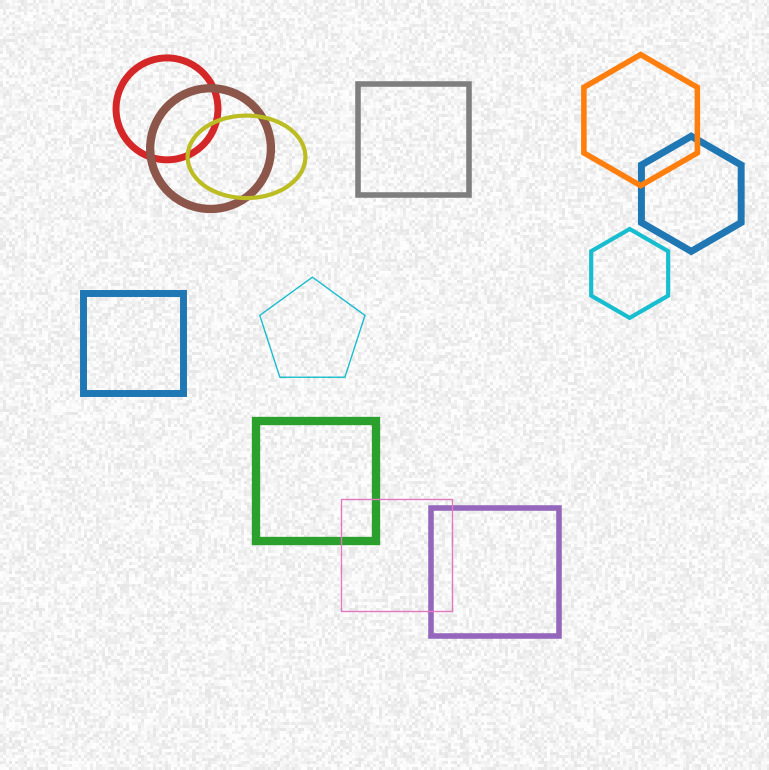[{"shape": "hexagon", "thickness": 2.5, "radius": 0.37, "center": [0.898, 0.748]}, {"shape": "square", "thickness": 2.5, "radius": 0.32, "center": [0.172, 0.554]}, {"shape": "hexagon", "thickness": 2, "radius": 0.43, "center": [0.832, 0.844]}, {"shape": "square", "thickness": 3, "radius": 0.39, "center": [0.411, 0.375]}, {"shape": "circle", "thickness": 2.5, "radius": 0.33, "center": [0.217, 0.859]}, {"shape": "square", "thickness": 2, "radius": 0.42, "center": [0.643, 0.257]}, {"shape": "circle", "thickness": 3, "radius": 0.39, "center": [0.273, 0.807]}, {"shape": "square", "thickness": 0.5, "radius": 0.36, "center": [0.515, 0.279]}, {"shape": "square", "thickness": 2, "radius": 0.36, "center": [0.537, 0.819]}, {"shape": "oval", "thickness": 1.5, "radius": 0.38, "center": [0.32, 0.796]}, {"shape": "hexagon", "thickness": 1.5, "radius": 0.29, "center": [0.818, 0.645]}, {"shape": "pentagon", "thickness": 0.5, "radius": 0.36, "center": [0.406, 0.568]}]